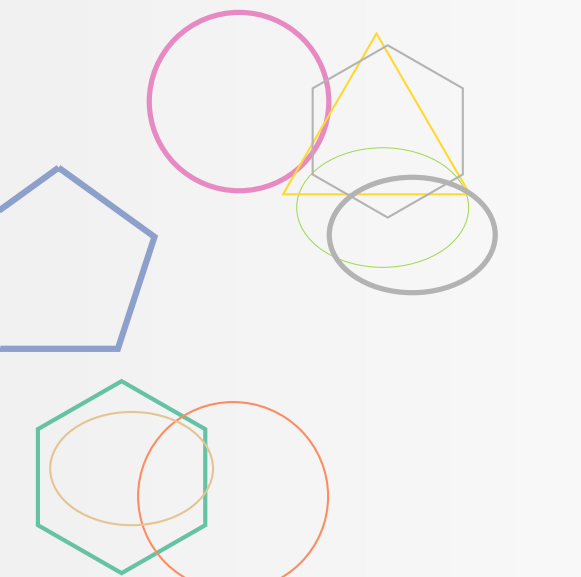[{"shape": "hexagon", "thickness": 2, "radius": 0.83, "center": [0.209, 0.173]}, {"shape": "circle", "thickness": 1, "radius": 0.82, "center": [0.401, 0.14]}, {"shape": "pentagon", "thickness": 3, "radius": 0.87, "center": [0.101, 0.535]}, {"shape": "circle", "thickness": 2.5, "radius": 0.77, "center": [0.411, 0.823]}, {"shape": "oval", "thickness": 0.5, "radius": 0.74, "center": [0.658, 0.64]}, {"shape": "triangle", "thickness": 1, "radius": 0.93, "center": [0.648, 0.755]}, {"shape": "oval", "thickness": 1, "radius": 0.7, "center": [0.226, 0.188]}, {"shape": "hexagon", "thickness": 1, "radius": 0.75, "center": [0.667, 0.772]}, {"shape": "oval", "thickness": 2.5, "radius": 0.71, "center": [0.709, 0.592]}]